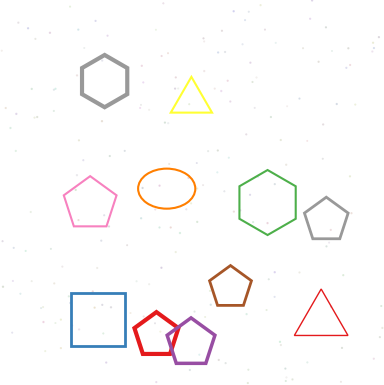[{"shape": "pentagon", "thickness": 3, "radius": 0.3, "center": [0.406, 0.129]}, {"shape": "triangle", "thickness": 1, "radius": 0.4, "center": [0.834, 0.169]}, {"shape": "square", "thickness": 2, "radius": 0.35, "center": [0.254, 0.17]}, {"shape": "hexagon", "thickness": 1.5, "radius": 0.42, "center": [0.695, 0.474]}, {"shape": "pentagon", "thickness": 2.5, "radius": 0.33, "center": [0.496, 0.109]}, {"shape": "oval", "thickness": 1.5, "radius": 0.37, "center": [0.433, 0.51]}, {"shape": "triangle", "thickness": 1.5, "radius": 0.31, "center": [0.497, 0.738]}, {"shape": "pentagon", "thickness": 2, "radius": 0.29, "center": [0.599, 0.253]}, {"shape": "pentagon", "thickness": 1.5, "radius": 0.36, "center": [0.234, 0.47]}, {"shape": "pentagon", "thickness": 2, "radius": 0.3, "center": [0.848, 0.428]}, {"shape": "hexagon", "thickness": 3, "radius": 0.34, "center": [0.272, 0.789]}]